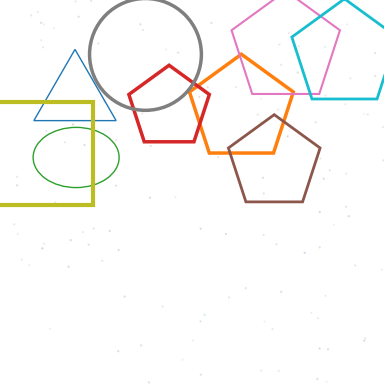[{"shape": "triangle", "thickness": 1, "radius": 0.62, "center": [0.195, 0.748]}, {"shape": "pentagon", "thickness": 2.5, "radius": 0.71, "center": [0.627, 0.717]}, {"shape": "oval", "thickness": 1, "radius": 0.56, "center": [0.198, 0.591]}, {"shape": "pentagon", "thickness": 2.5, "radius": 0.55, "center": [0.439, 0.721]}, {"shape": "pentagon", "thickness": 2, "radius": 0.63, "center": [0.712, 0.577]}, {"shape": "pentagon", "thickness": 1.5, "radius": 0.74, "center": [0.742, 0.876]}, {"shape": "circle", "thickness": 2.5, "radius": 0.73, "center": [0.378, 0.859]}, {"shape": "square", "thickness": 3, "radius": 0.67, "center": [0.107, 0.601]}, {"shape": "pentagon", "thickness": 2, "radius": 0.72, "center": [0.895, 0.859]}]